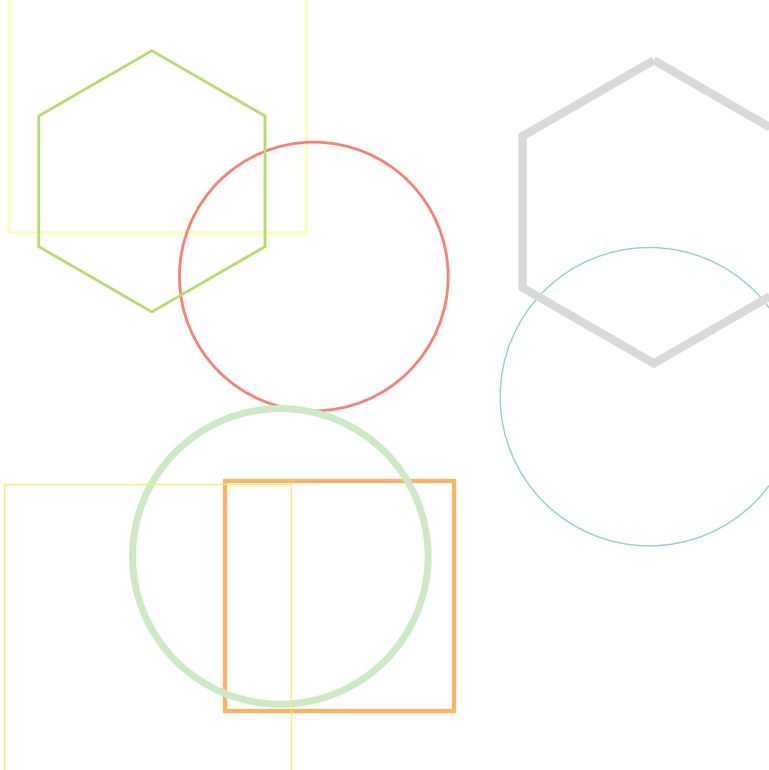[{"shape": "circle", "thickness": 0.5, "radius": 0.97, "center": [0.843, 0.485]}, {"shape": "square", "thickness": 1, "radius": 0.97, "center": [0.204, 0.892]}, {"shape": "circle", "thickness": 1, "radius": 0.87, "center": [0.408, 0.641]}, {"shape": "square", "thickness": 1.5, "radius": 0.74, "center": [0.441, 0.226]}, {"shape": "hexagon", "thickness": 1, "radius": 0.85, "center": [0.197, 0.765]}, {"shape": "hexagon", "thickness": 3, "radius": 0.98, "center": [0.849, 0.725]}, {"shape": "circle", "thickness": 2.5, "radius": 0.96, "center": [0.364, 0.277]}, {"shape": "square", "thickness": 0.5, "radius": 0.93, "center": [0.191, 0.185]}]